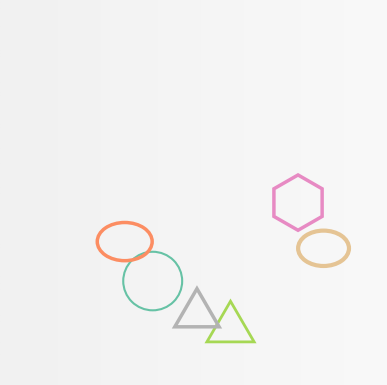[{"shape": "circle", "thickness": 1.5, "radius": 0.38, "center": [0.394, 0.27]}, {"shape": "oval", "thickness": 2.5, "radius": 0.35, "center": [0.322, 0.372]}, {"shape": "hexagon", "thickness": 2.5, "radius": 0.36, "center": [0.769, 0.474]}, {"shape": "triangle", "thickness": 2, "radius": 0.35, "center": [0.595, 0.147]}, {"shape": "oval", "thickness": 3, "radius": 0.33, "center": [0.835, 0.355]}, {"shape": "triangle", "thickness": 2.5, "radius": 0.33, "center": [0.508, 0.184]}]